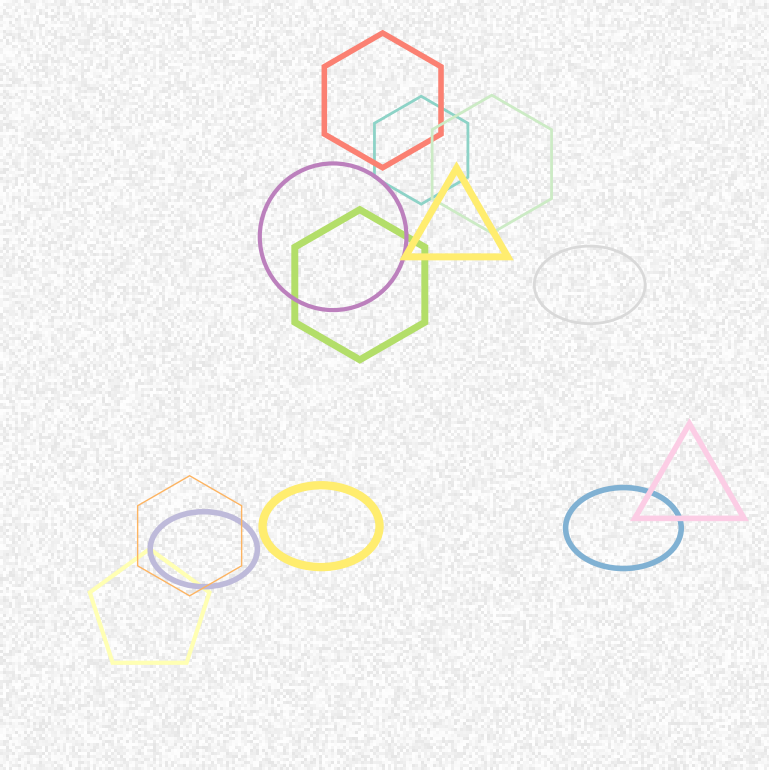[{"shape": "hexagon", "thickness": 1, "radius": 0.35, "center": [0.547, 0.805]}, {"shape": "pentagon", "thickness": 1.5, "radius": 0.41, "center": [0.194, 0.205]}, {"shape": "oval", "thickness": 2, "radius": 0.35, "center": [0.265, 0.287]}, {"shape": "hexagon", "thickness": 2, "radius": 0.44, "center": [0.497, 0.87]}, {"shape": "oval", "thickness": 2, "radius": 0.38, "center": [0.81, 0.314]}, {"shape": "hexagon", "thickness": 0.5, "radius": 0.39, "center": [0.246, 0.304]}, {"shape": "hexagon", "thickness": 2.5, "radius": 0.49, "center": [0.467, 0.63]}, {"shape": "triangle", "thickness": 2, "radius": 0.41, "center": [0.895, 0.368]}, {"shape": "oval", "thickness": 1, "radius": 0.36, "center": [0.766, 0.63]}, {"shape": "circle", "thickness": 1.5, "radius": 0.48, "center": [0.433, 0.693]}, {"shape": "hexagon", "thickness": 1, "radius": 0.45, "center": [0.639, 0.787]}, {"shape": "triangle", "thickness": 2.5, "radius": 0.38, "center": [0.593, 0.705]}, {"shape": "oval", "thickness": 3, "radius": 0.38, "center": [0.417, 0.317]}]